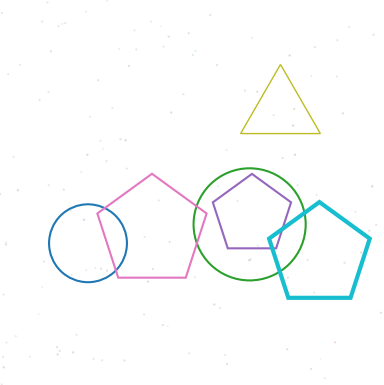[{"shape": "circle", "thickness": 1.5, "radius": 0.51, "center": [0.229, 0.368]}, {"shape": "circle", "thickness": 1.5, "radius": 0.73, "center": [0.648, 0.417]}, {"shape": "pentagon", "thickness": 1.5, "radius": 0.53, "center": [0.654, 0.441]}, {"shape": "pentagon", "thickness": 1.5, "radius": 0.75, "center": [0.395, 0.399]}, {"shape": "triangle", "thickness": 1, "radius": 0.6, "center": [0.729, 0.713]}, {"shape": "pentagon", "thickness": 3, "radius": 0.69, "center": [0.83, 0.338]}]